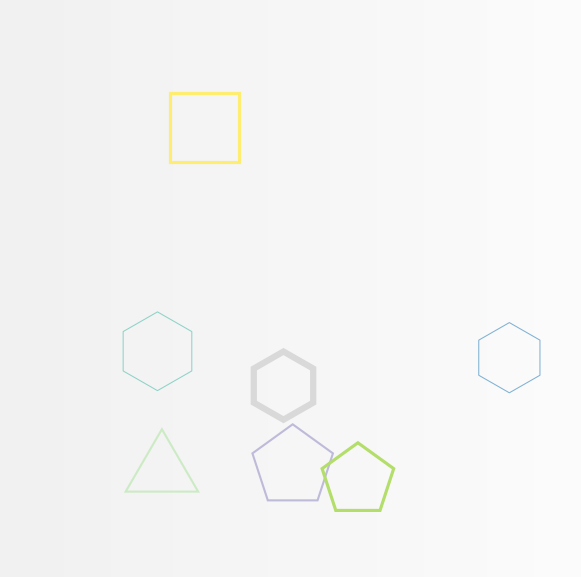[{"shape": "hexagon", "thickness": 0.5, "radius": 0.34, "center": [0.271, 0.391]}, {"shape": "pentagon", "thickness": 1, "radius": 0.36, "center": [0.504, 0.192]}, {"shape": "hexagon", "thickness": 0.5, "radius": 0.3, "center": [0.876, 0.38]}, {"shape": "pentagon", "thickness": 1.5, "radius": 0.32, "center": [0.616, 0.168]}, {"shape": "hexagon", "thickness": 3, "radius": 0.3, "center": [0.488, 0.331]}, {"shape": "triangle", "thickness": 1, "radius": 0.36, "center": [0.279, 0.184]}, {"shape": "square", "thickness": 1.5, "radius": 0.3, "center": [0.351, 0.778]}]